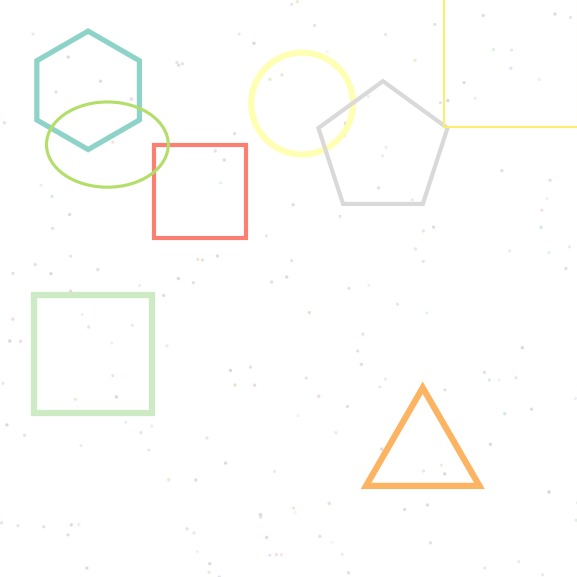[{"shape": "hexagon", "thickness": 2.5, "radius": 0.51, "center": [0.153, 0.843]}, {"shape": "circle", "thickness": 3, "radius": 0.44, "center": [0.523, 0.82]}, {"shape": "square", "thickness": 2, "radius": 0.4, "center": [0.347, 0.667]}, {"shape": "triangle", "thickness": 3, "radius": 0.57, "center": [0.732, 0.214]}, {"shape": "oval", "thickness": 1.5, "radius": 0.53, "center": [0.186, 0.749]}, {"shape": "pentagon", "thickness": 2, "radius": 0.59, "center": [0.663, 0.741]}, {"shape": "square", "thickness": 3, "radius": 0.51, "center": [0.161, 0.387]}, {"shape": "square", "thickness": 1, "radius": 0.58, "center": [0.884, 0.895]}]